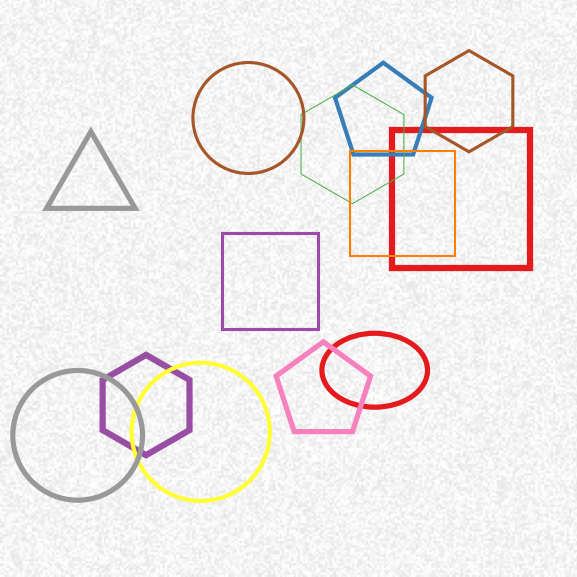[{"shape": "square", "thickness": 3, "radius": 0.6, "center": [0.798, 0.655]}, {"shape": "oval", "thickness": 2.5, "radius": 0.46, "center": [0.649, 0.358]}, {"shape": "pentagon", "thickness": 2, "radius": 0.44, "center": [0.664, 0.803]}, {"shape": "hexagon", "thickness": 0.5, "radius": 0.51, "center": [0.61, 0.749]}, {"shape": "hexagon", "thickness": 3, "radius": 0.43, "center": [0.253, 0.298]}, {"shape": "square", "thickness": 1.5, "radius": 0.42, "center": [0.468, 0.512]}, {"shape": "square", "thickness": 1, "radius": 0.45, "center": [0.696, 0.647]}, {"shape": "circle", "thickness": 2, "radius": 0.6, "center": [0.348, 0.251]}, {"shape": "circle", "thickness": 1.5, "radius": 0.48, "center": [0.43, 0.795]}, {"shape": "hexagon", "thickness": 1.5, "radius": 0.44, "center": [0.812, 0.824]}, {"shape": "pentagon", "thickness": 2.5, "radius": 0.43, "center": [0.56, 0.321]}, {"shape": "triangle", "thickness": 2.5, "radius": 0.44, "center": [0.157, 0.683]}, {"shape": "circle", "thickness": 2.5, "radius": 0.56, "center": [0.134, 0.245]}]